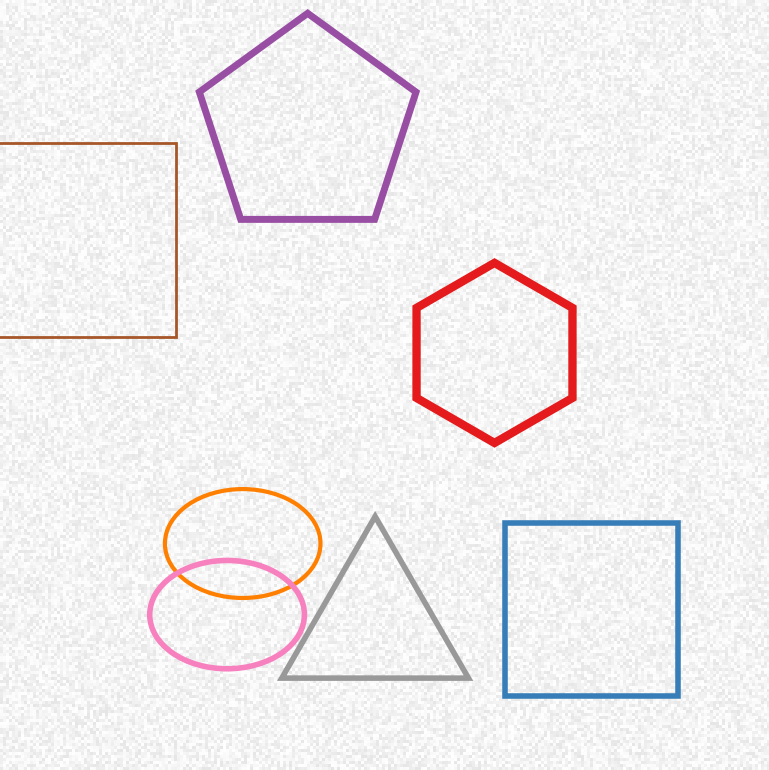[{"shape": "hexagon", "thickness": 3, "radius": 0.58, "center": [0.642, 0.542]}, {"shape": "square", "thickness": 2, "radius": 0.56, "center": [0.768, 0.209]}, {"shape": "pentagon", "thickness": 2.5, "radius": 0.74, "center": [0.4, 0.835]}, {"shape": "oval", "thickness": 1.5, "radius": 0.51, "center": [0.315, 0.294]}, {"shape": "square", "thickness": 1, "radius": 0.63, "center": [0.102, 0.688]}, {"shape": "oval", "thickness": 2, "radius": 0.5, "center": [0.295, 0.202]}, {"shape": "triangle", "thickness": 2, "radius": 0.7, "center": [0.487, 0.189]}]